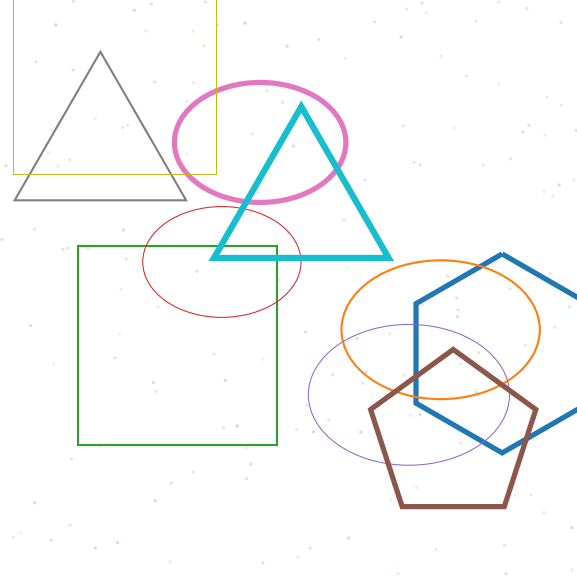[{"shape": "hexagon", "thickness": 2.5, "radius": 0.86, "center": [0.87, 0.387]}, {"shape": "oval", "thickness": 1, "radius": 0.86, "center": [0.763, 0.428]}, {"shape": "square", "thickness": 1, "radius": 0.86, "center": [0.307, 0.4]}, {"shape": "oval", "thickness": 0.5, "radius": 0.69, "center": [0.384, 0.546]}, {"shape": "oval", "thickness": 0.5, "radius": 0.87, "center": [0.708, 0.315]}, {"shape": "pentagon", "thickness": 2.5, "radius": 0.75, "center": [0.785, 0.244]}, {"shape": "oval", "thickness": 2.5, "radius": 0.74, "center": [0.45, 0.752]}, {"shape": "triangle", "thickness": 1, "radius": 0.86, "center": [0.174, 0.738]}, {"shape": "square", "thickness": 0.5, "radius": 0.88, "center": [0.198, 0.874]}, {"shape": "triangle", "thickness": 3, "radius": 0.87, "center": [0.522, 0.64]}]